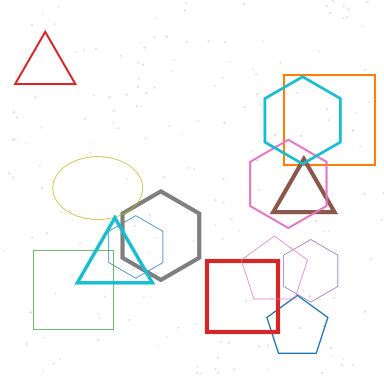[{"shape": "pentagon", "thickness": 1, "radius": 0.42, "center": [0.772, 0.15]}, {"shape": "hexagon", "thickness": 0.5, "radius": 0.41, "center": [0.353, 0.359]}, {"shape": "square", "thickness": 1.5, "radius": 0.59, "center": [0.857, 0.688]}, {"shape": "square", "thickness": 0.5, "radius": 0.52, "center": [0.19, 0.248]}, {"shape": "square", "thickness": 3, "radius": 0.46, "center": [0.629, 0.23]}, {"shape": "triangle", "thickness": 1.5, "radius": 0.45, "center": [0.117, 0.827]}, {"shape": "hexagon", "thickness": 0.5, "radius": 0.41, "center": [0.807, 0.297]}, {"shape": "triangle", "thickness": 3, "radius": 0.46, "center": [0.789, 0.495]}, {"shape": "hexagon", "thickness": 1.5, "radius": 0.57, "center": [0.749, 0.522]}, {"shape": "pentagon", "thickness": 0.5, "radius": 0.45, "center": [0.713, 0.297]}, {"shape": "hexagon", "thickness": 3, "radius": 0.57, "center": [0.418, 0.388]}, {"shape": "oval", "thickness": 0.5, "radius": 0.58, "center": [0.254, 0.511]}, {"shape": "hexagon", "thickness": 2, "radius": 0.57, "center": [0.786, 0.687]}, {"shape": "triangle", "thickness": 2.5, "radius": 0.56, "center": [0.298, 0.322]}]